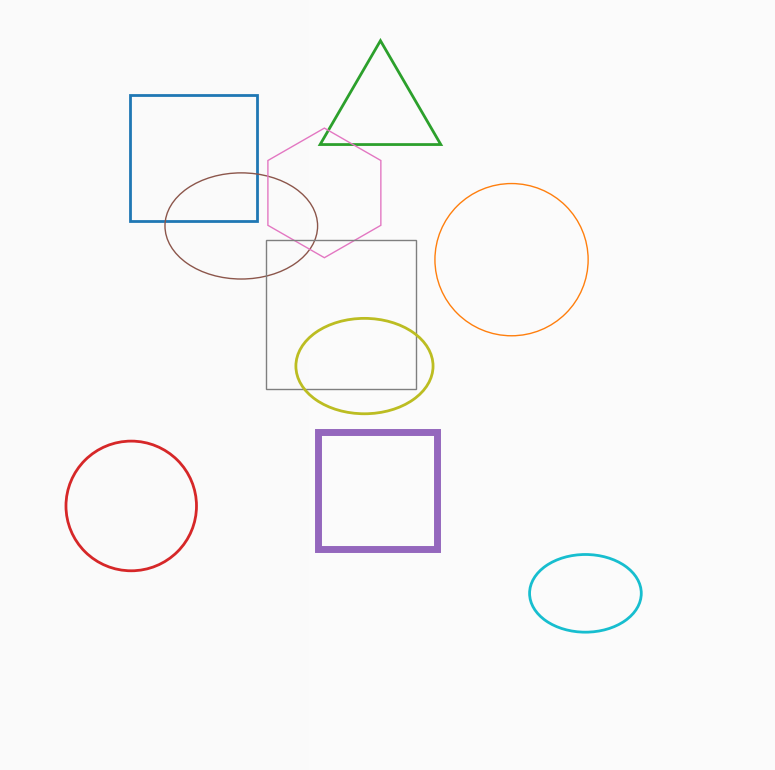[{"shape": "square", "thickness": 1, "radius": 0.41, "center": [0.25, 0.795]}, {"shape": "circle", "thickness": 0.5, "radius": 0.49, "center": [0.66, 0.663]}, {"shape": "triangle", "thickness": 1, "radius": 0.45, "center": [0.491, 0.857]}, {"shape": "circle", "thickness": 1, "radius": 0.42, "center": [0.169, 0.343]}, {"shape": "square", "thickness": 2.5, "radius": 0.38, "center": [0.487, 0.363]}, {"shape": "oval", "thickness": 0.5, "radius": 0.49, "center": [0.311, 0.707]}, {"shape": "hexagon", "thickness": 0.5, "radius": 0.42, "center": [0.419, 0.749]}, {"shape": "square", "thickness": 0.5, "radius": 0.48, "center": [0.44, 0.592]}, {"shape": "oval", "thickness": 1, "radius": 0.44, "center": [0.47, 0.525]}, {"shape": "oval", "thickness": 1, "radius": 0.36, "center": [0.755, 0.229]}]